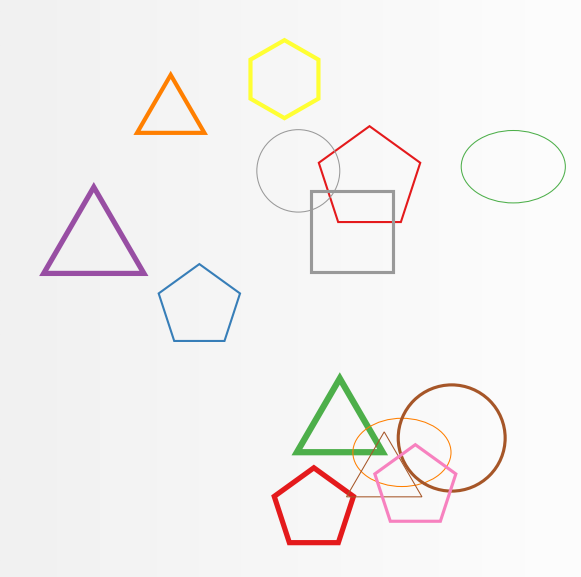[{"shape": "pentagon", "thickness": 1, "radius": 0.46, "center": [0.636, 0.689]}, {"shape": "pentagon", "thickness": 2.5, "radius": 0.36, "center": [0.54, 0.117]}, {"shape": "pentagon", "thickness": 1, "radius": 0.37, "center": [0.343, 0.468]}, {"shape": "oval", "thickness": 0.5, "radius": 0.45, "center": [0.883, 0.71]}, {"shape": "triangle", "thickness": 3, "radius": 0.43, "center": [0.585, 0.259]}, {"shape": "triangle", "thickness": 2.5, "radius": 0.5, "center": [0.161, 0.575]}, {"shape": "triangle", "thickness": 2, "radius": 0.33, "center": [0.294, 0.803]}, {"shape": "oval", "thickness": 0.5, "radius": 0.42, "center": [0.692, 0.216]}, {"shape": "hexagon", "thickness": 2, "radius": 0.34, "center": [0.489, 0.862]}, {"shape": "triangle", "thickness": 0.5, "radius": 0.37, "center": [0.661, 0.176]}, {"shape": "circle", "thickness": 1.5, "radius": 0.46, "center": [0.777, 0.241]}, {"shape": "pentagon", "thickness": 1.5, "radius": 0.37, "center": [0.715, 0.156]}, {"shape": "square", "thickness": 1.5, "radius": 0.35, "center": [0.605, 0.598]}, {"shape": "circle", "thickness": 0.5, "radius": 0.36, "center": [0.513, 0.703]}]